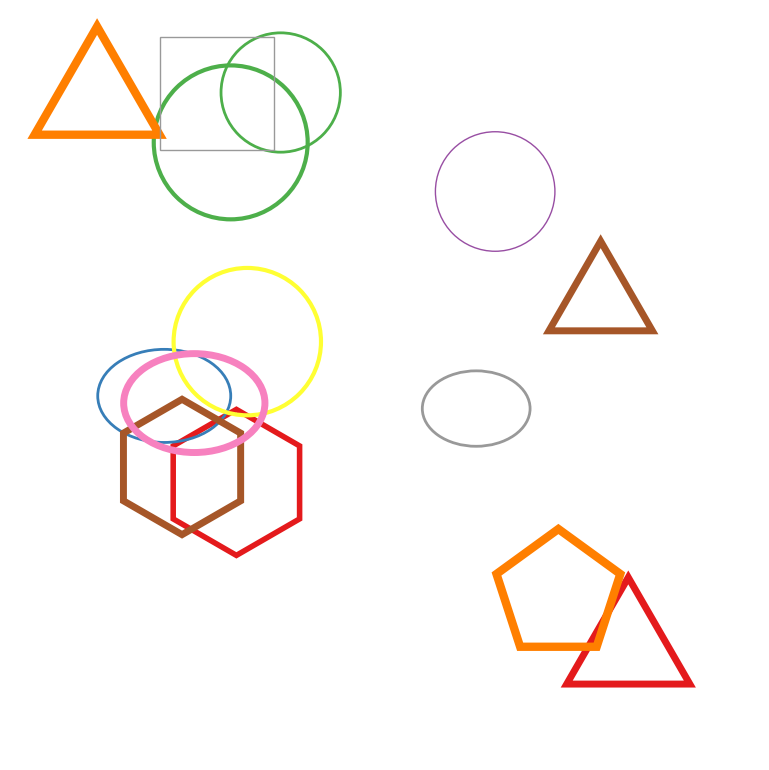[{"shape": "triangle", "thickness": 2.5, "radius": 0.46, "center": [0.816, 0.158]}, {"shape": "hexagon", "thickness": 2, "radius": 0.47, "center": [0.307, 0.374]}, {"shape": "oval", "thickness": 1, "radius": 0.43, "center": [0.213, 0.486]}, {"shape": "circle", "thickness": 1, "radius": 0.39, "center": [0.365, 0.88]}, {"shape": "circle", "thickness": 1.5, "radius": 0.5, "center": [0.3, 0.815]}, {"shape": "circle", "thickness": 0.5, "radius": 0.39, "center": [0.643, 0.751]}, {"shape": "pentagon", "thickness": 3, "radius": 0.42, "center": [0.725, 0.228]}, {"shape": "triangle", "thickness": 3, "radius": 0.47, "center": [0.126, 0.872]}, {"shape": "circle", "thickness": 1.5, "radius": 0.48, "center": [0.321, 0.556]}, {"shape": "hexagon", "thickness": 2.5, "radius": 0.44, "center": [0.236, 0.394]}, {"shape": "triangle", "thickness": 2.5, "radius": 0.39, "center": [0.78, 0.609]}, {"shape": "oval", "thickness": 2.5, "radius": 0.46, "center": [0.252, 0.477]}, {"shape": "oval", "thickness": 1, "radius": 0.35, "center": [0.618, 0.469]}, {"shape": "square", "thickness": 0.5, "radius": 0.37, "center": [0.282, 0.879]}]